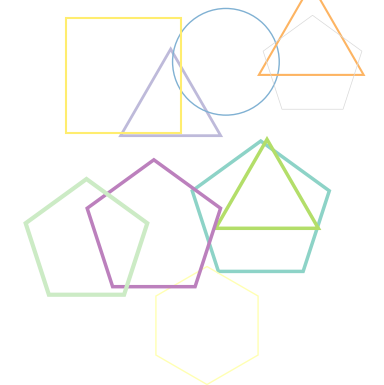[{"shape": "pentagon", "thickness": 2.5, "radius": 0.94, "center": [0.677, 0.446]}, {"shape": "hexagon", "thickness": 1, "radius": 0.77, "center": [0.538, 0.154]}, {"shape": "triangle", "thickness": 2, "radius": 0.75, "center": [0.443, 0.723]}, {"shape": "circle", "thickness": 1, "radius": 0.69, "center": [0.587, 0.839]}, {"shape": "triangle", "thickness": 1.5, "radius": 0.79, "center": [0.808, 0.884]}, {"shape": "triangle", "thickness": 2.5, "radius": 0.77, "center": [0.694, 0.484]}, {"shape": "pentagon", "thickness": 0.5, "radius": 0.67, "center": [0.812, 0.825]}, {"shape": "pentagon", "thickness": 2.5, "radius": 0.91, "center": [0.4, 0.403]}, {"shape": "pentagon", "thickness": 3, "radius": 0.83, "center": [0.225, 0.369]}, {"shape": "square", "thickness": 1.5, "radius": 0.74, "center": [0.321, 0.804]}]